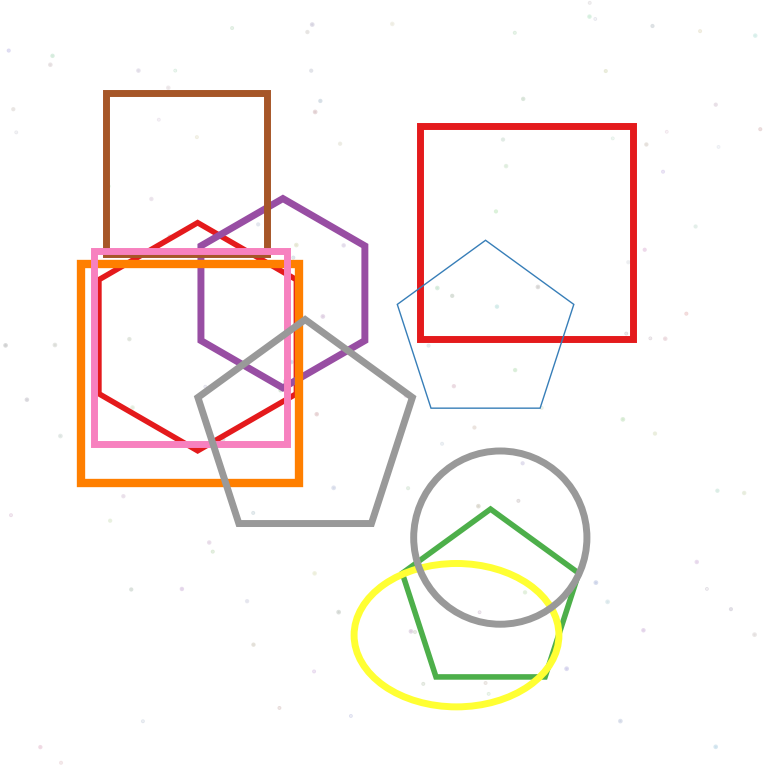[{"shape": "hexagon", "thickness": 2, "radius": 0.74, "center": [0.257, 0.563]}, {"shape": "square", "thickness": 2.5, "radius": 0.69, "center": [0.684, 0.698]}, {"shape": "pentagon", "thickness": 0.5, "radius": 0.6, "center": [0.631, 0.567]}, {"shape": "pentagon", "thickness": 2, "radius": 0.6, "center": [0.637, 0.218]}, {"shape": "hexagon", "thickness": 2.5, "radius": 0.61, "center": [0.367, 0.619]}, {"shape": "square", "thickness": 3, "radius": 0.71, "center": [0.247, 0.515]}, {"shape": "oval", "thickness": 2.5, "radius": 0.67, "center": [0.593, 0.175]}, {"shape": "square", "thickness": 2.5, "radius": 0.52, "center": [0.242, 0.775]}, {"shape": "square", "thickness": 2.5, "radius": 0.62, "center": [0.247, 0.549]}, {"shape": "circle", "thickness": 2.5, "radius": 0.56, "center": [0.65, 0.302]}, {"shape": "pentagon", "thickness": 2.5, "radius": 0.73, "center": [0.396, 0.439]}]